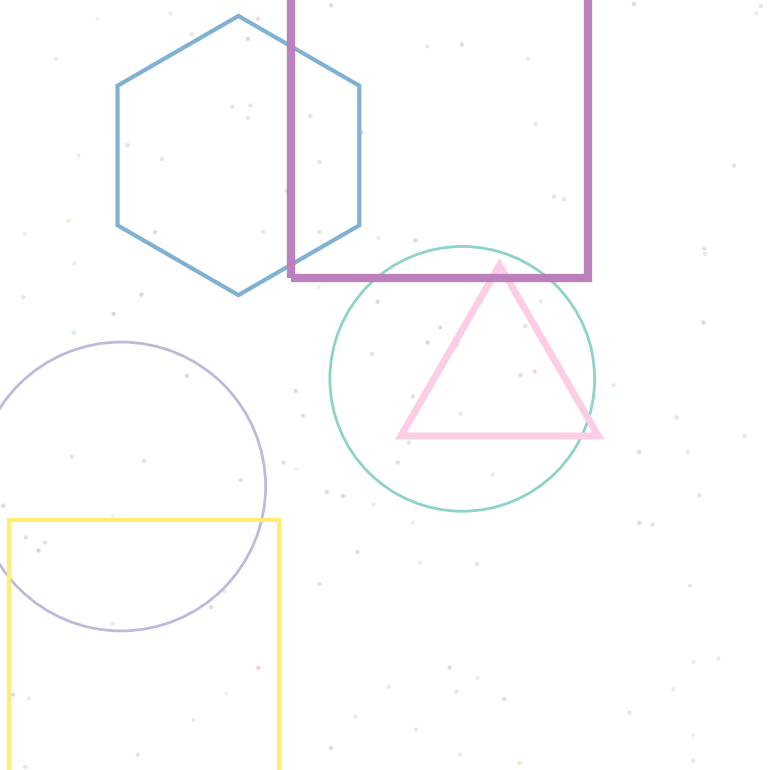[{"shape": "circle", "thickness": 1, "radius": 0.86, "center": [0.6, 0.508]}, {"shape": "circle", "thickness": 1, "radius": 0.94, "center": [0.157, 0.368]}, {"shape": "hexagon", "thickness": 1.5, "radius": 0.91, "center": [0.31, 0.798]}, {"shape": "triangle", "thickness": 2.5, "radius": 0.74, "center": [0.649, 0.508]}, {"shape": "square", "thickness": 3, "radius": 0.96, "center": [0.571, 0.831]}, {"shape": "square", "thickness": 1.5, "radius": 0.87, "center": [0.187, 0.15]}]